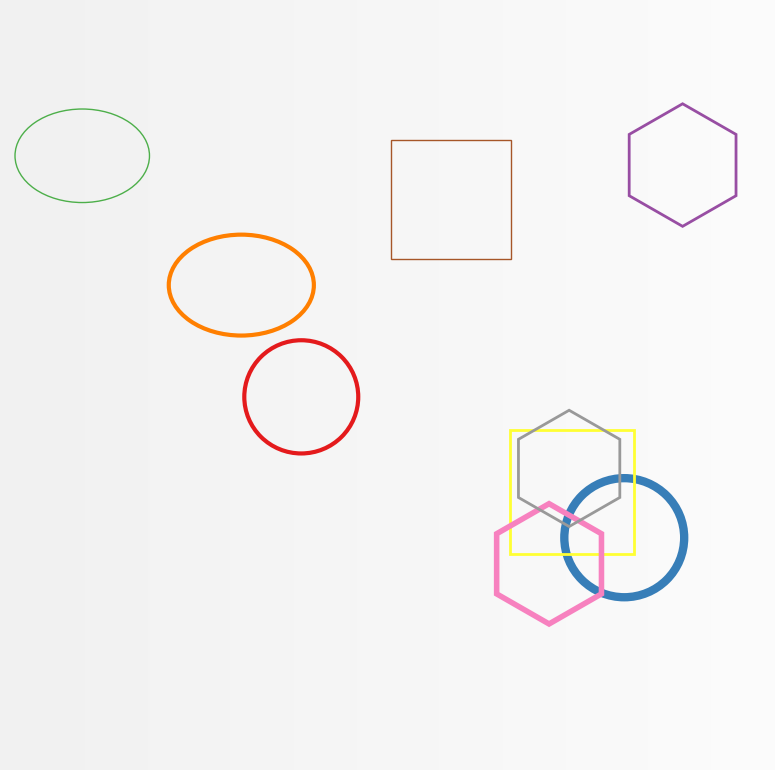[{"shape": "circle", "thickness": 1.5, "radius": 0.37, "center": [0.389, 0.485]}, {"shape": "circle", "thickness": 3, "radius": 0.39, "center": [0.805, 0.302]}, {"shape": "oval", "thickness": 0.5, "radius": 0.43, "center": [0.106, 0.798]}, {"shape": "hexagon", "thickness": 1, "radius": 0.4, "center": [0.881, 0.786]}, {"shape": "oval", "thickness": 1.5, "radius": 0.47, "center": [0.311, 0.63]}, {"shape": "square", "thickness": 1, "radius": 0.4, "center": [0.738, 0.361]}, {"shape": "square", "thickness": 0.5, "radius": 0.39, "center": [0.582, 0.741]}, {"shape": "hexagon", "thickness": 2, "radius": 0.39, "center": [0.708, 0.268]}, {"shape": "hexagon", "thickness": 1, "radius": 0.38, "center": [0.734, 0.392]}]